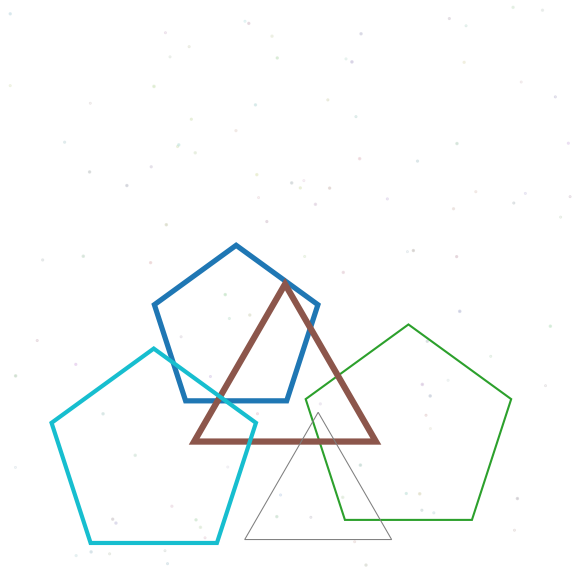[{"shape": "pentagon", "thickness": 2.5, "radius": 0.74, "center": [0.409, 0.425]}, {"shape": "pentagon", "thickness": 1, "radius": 0.94, "center": [0.707, 0.25]}, {"shape": "triangle", "thickness": 3, "radius": 0.91, "center": [0.494, 0.325]}, {"shape": "triangle", "thickness": 0.5, "radius": 0.73, "center": [0.551, 0.138]}, {"shape": "pentagon", "thickness": 2, "radius": 0.93, "center": [0.266, 0.209]}]